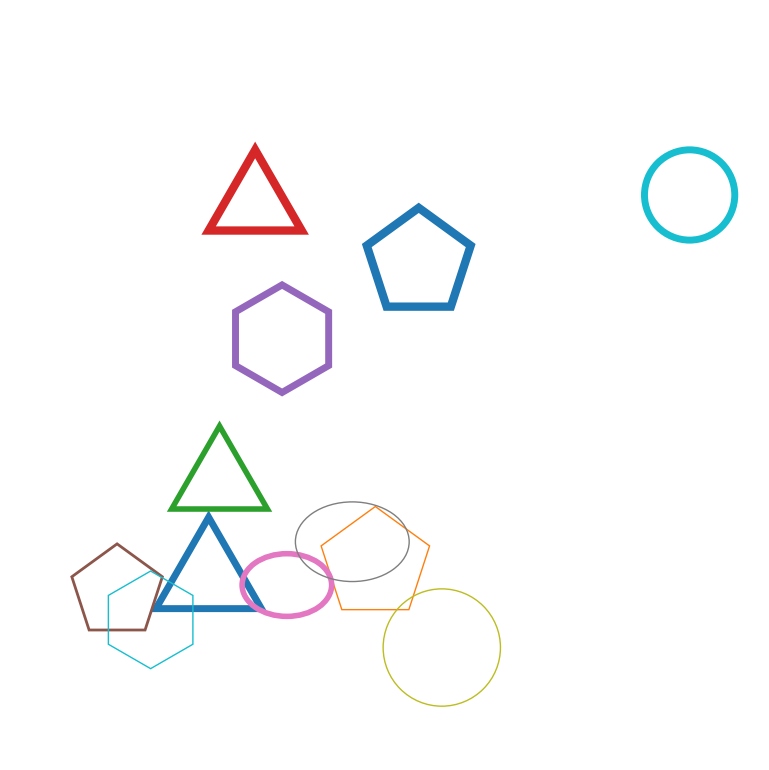[{"shape": "pentagon", "thickness": 3, "radius": 0.35, "center": [0.544, 0.659]}, {"shape": "triangle", "thickness": 2.5, "radius": 0.4, "center": [0.271, 0.249]}, {"shape": "pentagon", "thickness": 0.5, "radius": 0.37, "center": [0.487, 0.268]}, {"shape": "triangle", "thickness": 2, "radius": 0.36, "center": [0.285, 0.375]}, {"shape": "triangle", "thickness": 3, "radius": 0.35, "center": [0.331, 0.735]}, {"shape": "hexagon", "thickness": 2.5, "radius": 0.35, "center": [0.366, 0.56]}, {"shape": "pentagon", "thickness": 1, "radius": 0.31, "center": [0.152, 0.232]}, {"shape": "oval", "thickness": 2, "radius": 0.29, "center": [0.373, 0.24]}, {"shape": "oval", "thickness": 0.5, "radius": 0.37, "center": [0.458, 0.296]}, {"shape": "circle", "thickness": 0.5, "radius": 0.38, "center": [0.574, 0.159]}, {"shape": "circle", "thickness": 2.5, "radius": 0.29, "center": [0.896, 0.747]}, {"shape": "hexagon", "thickness": 0.5, "radius": 0.32, "center": [0.196, 0.195]}]